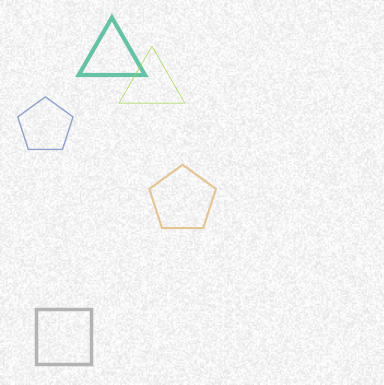[{"shape": "triangle", "thickness": 3, "radius": 0.5, "center": [0.291, 0.855]}, {"shape": "pentagon", "thickness": 1, "radius": 0.38, "center": [0.118, 0.673]}, {"shape": "triangle", "thickness": 0.5, "radius": 0.49, "center": [0.395, 0.781]}, {"shape": "pentagon", "thickness": 1.5, "radius": 0.45, "center": [0.474, 0.481]}, {"shape": "square", "thickness": 2.5, "radius": 0.36, "center": [0.165, 0.127]}]